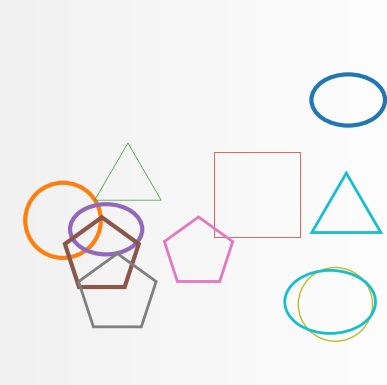[{"shape": "oval", "thickness": 3, "radius": 0.47, "center": [0.899, 0.74]}, {"shape": "circle", "thickness": 3, "radius": 0.49, "center": [0.163, 0.428]}, {"shape": "triangle", "thickness": 0.5, "radius": 0.5, "center": [0.33, 0.53]}, {"shape": "square", "thickness": 0.5, "radius": 0.56, "center": [0.662, 0.495]}, {"shape": "oval", "thickness": 3, "radius": 0.47, "center": [0.274, 0.404]}, {"shape": "pentagon", "thickness": 3, "radius": 0.5, "center": [0.263, 0.335]}, {"shape": "pentagon", "thickness": 2, "radius": 0.46, "center": [0.512, 0.344]}, {"shape": "pentagon", "thickness": 2, "radius": 0.53, "center": [0.303, 0.236]}, {"shape": "circle", "thickness": 1, "radius": 0.48, "center": [0.866, 0.209]}, {"shape": "triangle", "thickness": 2, "radius": 0.51, "center": [0.894, 0.448]}, {"shape": "oval", "thickness": 2, "radius": 0.59, "center": [0.852, 0.216]}]